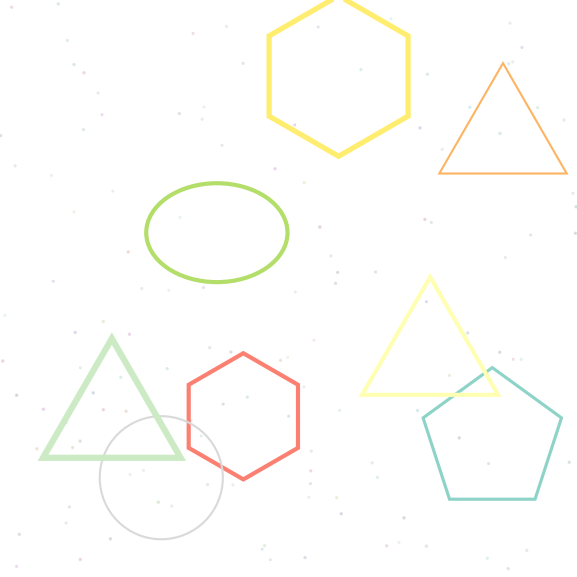[{"shape": "pentagon", "thickness": 1.5, "radius": 0.63, "center": [0.852, 0.237]}, {"shape": "triangle", "thickness": 2, "radius": 0.68, "center": [0.745, 0.383]}, {"shape": "hexagon", "thickness": 2, "radius": 0.55, "center": [0.421, 0.278]}, {"shape": "triangle", "thickness": 1, "radius": 0.64, "center": [0.871, 0.762]}, {"shape": "oval", "thickness": 2, "radius": 0.61, "center": [0.376, 0.596]}, {"shape": "circle", "thickness": 1, "radius": 0.53, "center": [0.279, 0.172]}, {"shape": "triangle", "thickness": 3, "radius": 0.69, "center": [0.194, 0.275]}, {"shape": "hexagon", "thickness": 2.5, "radius": 0.69, "center": [0.586, 0.867]}]